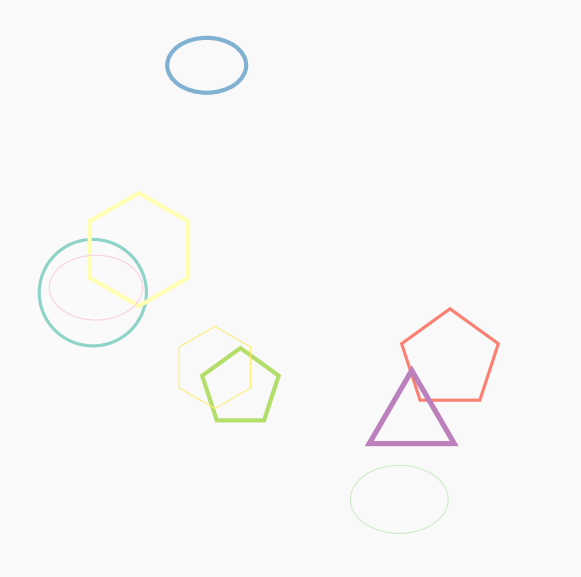[{"shape": "circle", "thickness": 1.5, "radius": 0.46, "center": [0.16, 0.492]}, {"shape": "hexagon", "thickness": 2, "radius": 0.49, "center": [0.239, 0.567]}, {"shape": "pentagon", "thickness": 1.5, "radius": 0.44, "center": [0.774, 0.377]}, {"shape": "oval", "thickness": 2, "radius": 0.34, "center": [0.356, 0.886]}, {"shape": "pentagon", "thickness": 2, "radius": 0.35, "center": [0.414, 0.327]}, {"shape": "oval", "thickness": 0.5, "radius": 0.4, "center": [0.165, 0.501]}, {"shape": "triangle", "thickness": 2.5, "radius": 0.42, "center": [0.708, 0.273]}, {"shape": "oval", "thickness": 0.5, "radius": 0.42, "center": [0.687, 0.134]}, {"shape": "hexagon", "thickness": 0.5, "radius": 0.36, "center": [0.37, 0.363]}]